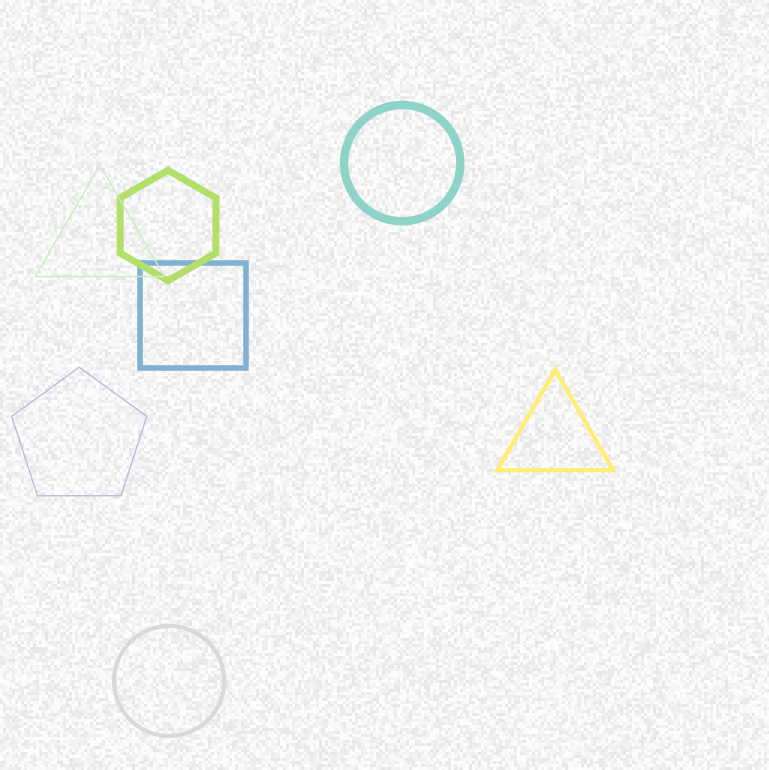[{"shape": "circle", "thickness": 3, "radius": 0.38, "center": [0.522, 0.788]}, {"shape": "pentagon", "thickness": 0.5, "radius": 0.46, "center": [0.103, 0.431]}, {"shape": "square", "thickness": 2, "radius": 0.34, "center": [0.25, 0.59]}, {"shape": "hexagon", "thickness": 2.5, "radius": 0.36, "center": [0.218, 0.707]}, {"shape": "circle", "thickness": 1.5, "radius": 0.36, "center": [0.22, 0.116]}, {"shape": "triangle", "thickness": 0.5, "radius": 0.48, "center": [0.13, 0.689]}, {"shape": "triangle", "thickness": 1.5, "radius": 0.43, "center": [0.721, 0.433]}]